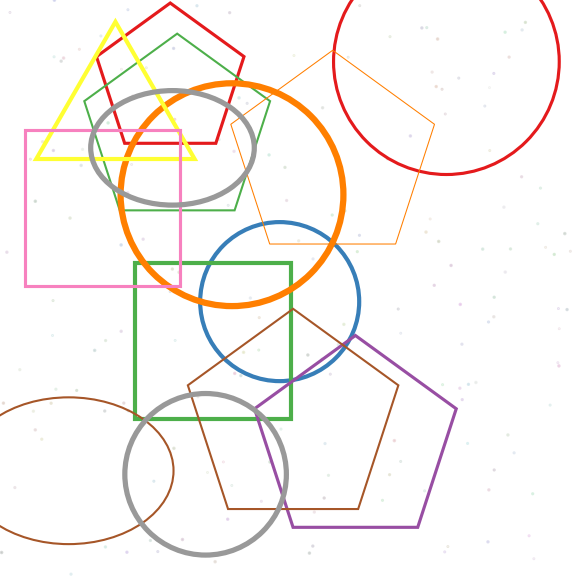[{"shape": "circle", "thickness": 1.5, "radius": 0.98, "center": [0.773, 0.892]}, {"shape": "pentagon", "thickness": 1.5, "radius": 0.67, "center": [0.295, 0.86]}, {"shape": "circle", "thickness": 2, "radius": 0.69, "center": [0.484, 0.477]}, {"shape": "square", "thickness": 2, "radius": 0.67, "center": [0.369, 0.408]}, {"shape": "pentagon", "thickness": 1, "radius": 0.85, "center": [0.307, 0.772]}, {"shape": "pentagon", "thickness": 1.5, "radius": 0.92, "center": [0.615, 0.235]}, {"shape": "circle", "thickness": 3, "radius": 0.96, "center": [0.402, 0.662]}, {"shape": "pentagon", "thickness": 0.5, "radius": 0.93, "center": [0.576, 0.727]}, {"shape": "triangle", "thickness": 2, "radius": 0.79, "center": [0.2, 0.803]}, {"shape": "pentagon", "thickness": 1, "radius": 0.96, "center": [0.508, 0.273]}, {"shape": "oval", "thickness": 1, "radius": 0.91, "center": [0.119, 0.184]}, {"shape": "square", "thickness": 1.5, "radius": 0.67, "center": [0.177, 0.639]}, {"shape": "oval", "thickness": 2.5, "radius": 0.71, "center": [0.299, 0.743]}, {"shape": "circle", "thickness": 2.5, "radius": 0.7, "center": [0.356, 0.178]}]